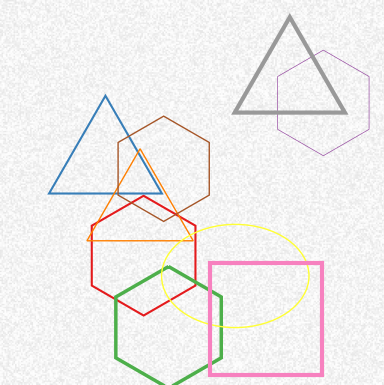[{"shape": "hexagon", "thickness": 1.5, "radius": 0.78, "center": [0.373, 0.336]}, {"shape": "triangle", "thickness": 1.5, "radius": 0.85, "center": [0.274, 0.582]}, {"shape": "hexagon", "thickness": 2.5, "radius": 0.79, "center": [0.438, 0.15]}, {"shape": "hexagon", "thickness": 0.5, "radius": 0.69, "center": [0.84, 0.733]}, {"shape": "triangle", "thickness": 1, "radius": 0.8, "center": [0.364, 0.454]}, {"shape": "oval", "thickness": 1, "radius": 0.96, "center": [0.611, 0.283]}, {"shape": "hexagon", "thickness": 1, "radius": 0.68, "center": [0.425, 0.562]}, {"shape": "square", "thickness": 3, "radius": 0.73, "center": [0.691, 0.172]}, {"shape": "triangle", "thickness": 3, "radius": 0.83, "center": [0.753, 0.79]}]